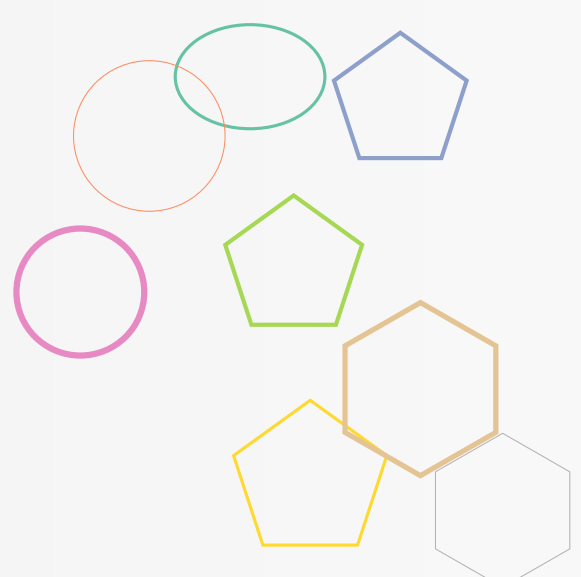[{"shape": "oval", "thickness": 1.5, "radius": 0.64, "center": [0.43, 0.866]}, {"shape": "circle", "thickness": 0.5, "radius": 0.65, "center": [0.257, 0.764]}, {"shape": "pentagon", "thickness": 2, "radius": 0.6, "center": [0.689, 0.822]}, {"shape": "circle", "thickness": 3, "radius": 0.55, "center": [0.138, 0.493]}, {"shape": "pentagon", "thickness": 2, "radius": 0.62, "center": [0.505, 0.537]}, {"shape": "pentagon", "thickness": 1.5, "radius": 0.69, "center": [0.534, 0.167]}, {"shape": "hexagon", "thickness": 2.5, "radius": 0.75, "center": [0.723, 0.325]}, {"shape": "hexagon", "thickness": 0.5, "radius": 0.67, "center": [0.865, 0.115]}]